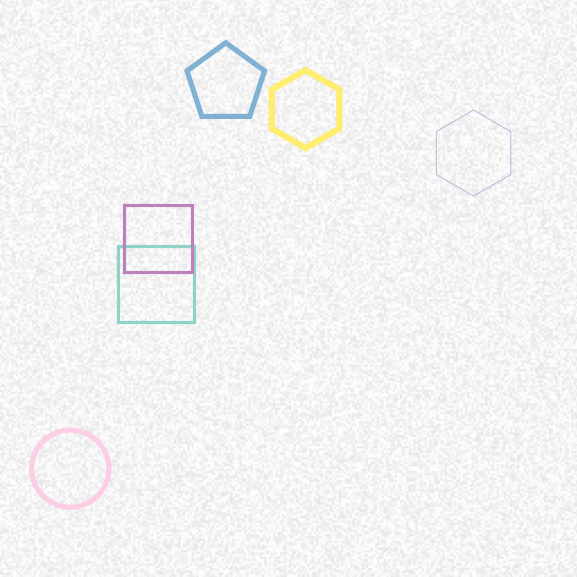[{"shape": "square", "thickness": 1.5, "radius": 0.33, "center": [0.27, 0.508]}, {"shape": "hexagon", "thickness": 0.5, "radius": 0.37, "center": [0.82, 0.734]}, {"shape": "pentagon", "thickness": 2.5, "radius": 0.35, "center": [0.391, 0.855]}, {"shape": "circle", "thickness": 2.5, "radius": 0.33, "center": [0.122, 0.188]}, {"shape": "square", "thickness": 1.5, "radius": 0.29, "center": [0.274, 0.586]}, {"shape": "hexagon", "thickness": 3, "radius": 0.34, "center": [0.529, 0.81]}]